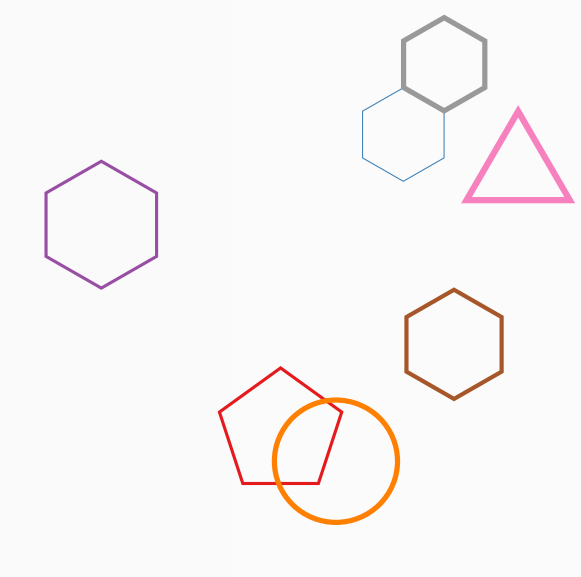[{"shape": "pentagon", "thickness": 1.5, "radius": 0.55, "center": [0.483, 0.251]}, {"shape": "hexagon", "thickness": 0.5, "radius": 0.4, "center": [0.694, 0.766]}, {"shape": "hexagon", "thickness": 1.5, "radius": 0.55, "center": [0.174, 0.61]}, {"shape": "circle", "thickness": 2.5, "radius": 0.53, "center": [0.578, 0.201]}, {"shape": "hexagon", "thickness": 2, "radius": 0.47, "center": [0.781, 0.403]}, {"shape": "triangle", "thickness": 3, "radius": 0.51, "center": [0.891, 0.704]}, {"shape": "hexagon", "thickness": 2.5, "radius": 0.4, "center": [0.764, 0.888]}]